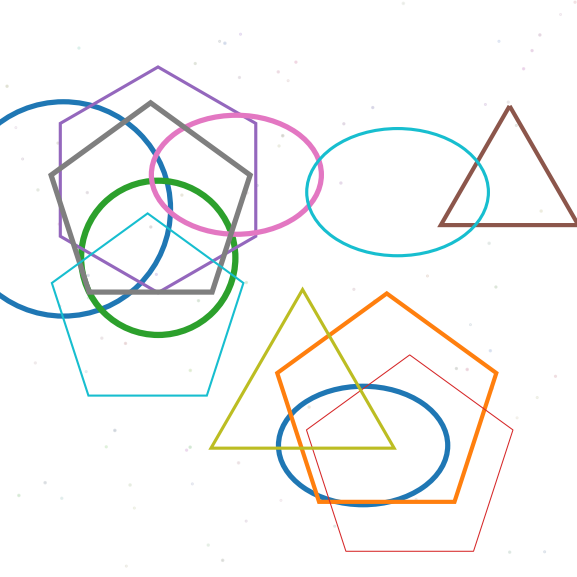[{"shape": "oval", "thickness": 2.5, "radius": 0.73, "center": [0.629, 0.228]}, {"shape": "circle", "thickness": 2.5, "radius": 0.93, "center": [0.11, 0.637]}, {"shape": "pentagon", "thickness": 2, "radius": 1.0, "center": [0.67, 0.292]}, {"shape": "circle", "thickness": 3, "radius": 0.67, "center": [0.274, 0.553]}, {"shape": "pentagon", "thickness": 0.5, "radius": 0.94, "center": [0.709, 0.197]}, {"shape": "hexagon", "thickness": 1.5, "radius": 0.98, "center": [0.274, 0.688]}, {"shape": "triangle", "thickness": 2, "radius": 0.69, "center": [0.882, 0.678]}, {"shape": "oval", "thickness": 2.5, "radius": 0.74, "center": [0.409, 0.697]}, {"shape": "pentagon", "thickness": 2.5, "radius": 0.91, "center": [0.261, 0.64]}, {"shape": "triangle", "thickness": 1.5, "radius": 0.92, "center": [0.524, 0.315]}, {"shape": "oval", "thickness": 1.5, "radius": 0.79, "center": [0.688, 0.666]}, {"shape": "pentagon", "thickness": 1, "radius": 0.87, "center": [0.256, 0.455]}]